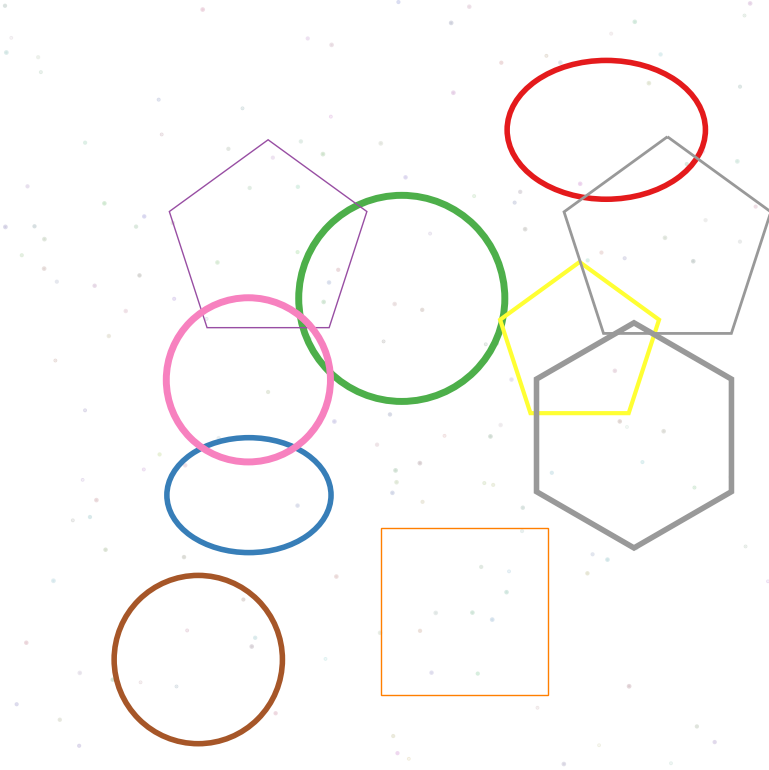[{"shape": "oval", "thickness": 2, "radius": 0.64, "center": [0.787, 0.831]}, {"shape": "oval", "thickness": 2, "radius": 0.53, "center": [0.323, 0.357]}, {"shape": "circle", "thickness": 2.5, "radius": 0.67, "center": [0.522, 0.612]}, {"shape": "pentagon", "thickness": 0.5, "radius": 0.67, "center": [0.348, 0.684]}, {"shape": "square", "thickness": 0.5, "radius": 0.54, "center": [0.603, 0.205]}, {"shape": "pentagon", "thickness": 1.5, "radius": 0.54, "center": [0.753, 0.551]}, {"shape": "circle", "thickness": 2, "radius": 0.55, "center": [0.258, 0.143]}, {"shape": "circle", "thickness": 2.5, "radius": 0.53, "center": [0.323, 0.507]}, {"shape": "hexagon", "thickness": 2, "radius": 0.73, "center": [0.823, 0.435]}, {"shape": "pentagon", "thickness": 1, "radius": 0.71, "center": [0.867, 0.681]}]